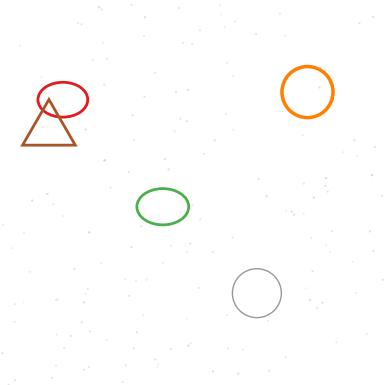[{"shape": "oval", "thickness": 2, "radius": 0.32, "center": [0.163, 0.741]}, {"shape": "oval", "thickness": 2, "radius": 0.34, "center": [0.423, 0.463]}, {"shape": "circle", "thickness": 2.5, "radius": 0.33, "center": [0.799, 0.761]}, {"shape": "triangle", "thickness": 2, "radius": 0.4, "center": [0.127, 0.662]}, {"shape": "circle", "thickness": 1, "radius": 0.32, "center": [0.667, 0.239]}]